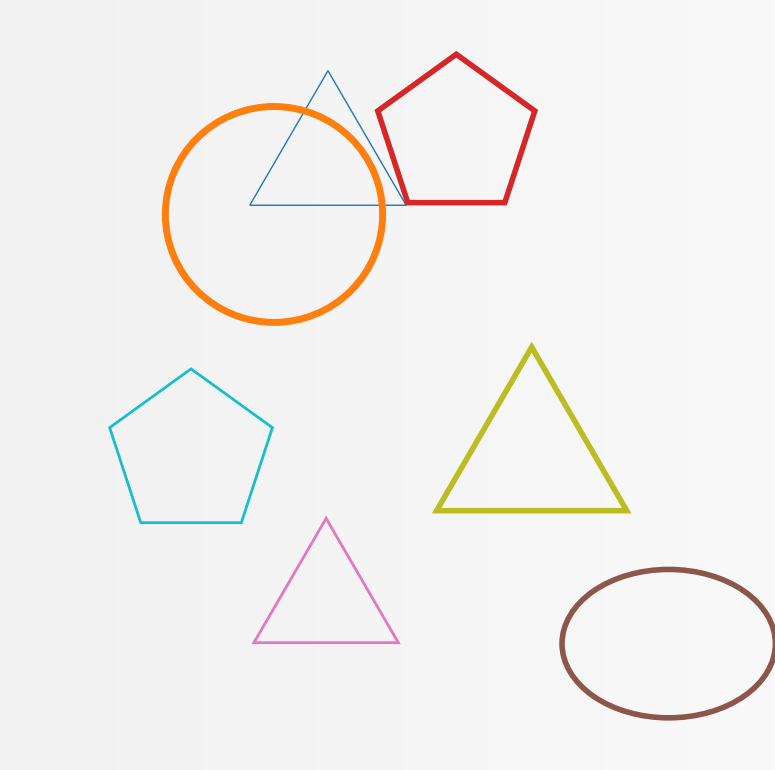[{"shape": "triangle", "thickness": 0.5, "radius": 0.58, "center": [0.423, 0.792]}, {"shape": "circle", "thickness": 2.5, "radius": 0.7, "center": [0.354, 0.721]}, {"shape": "pentagon", "thickness": 2, "radius": 0.53, "center": [0.589, 0.823]}, {"shape": "oval", "thickness": 2, "radius": 0.69, "center": [0.863, 0.164]}, {"shape": "triangle", "thickness": 1, "radius": 0.54, "center": [0.421, 0.219]}, {"shape": "triangle", "thickness": 2, "radius": 0.71, "center": [0.686, 0.408]}, {"shape": "pentagon", "thickness": 1, "radius": 0.55, "center": [0.247, 0.411]}]